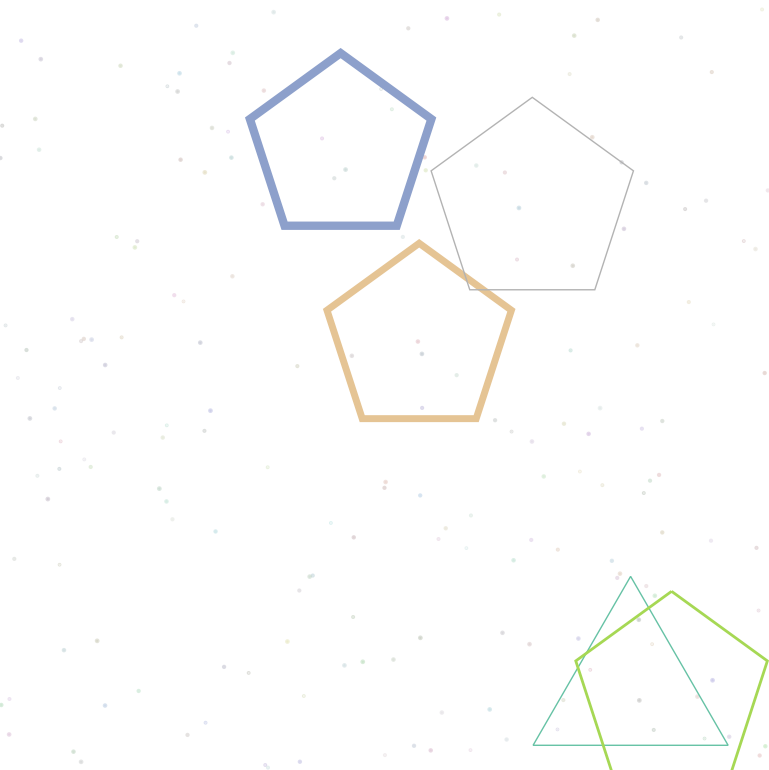[{"shape": "triangle", "thickness": 0.5, "radius": 0.73, "center": [0.819, 0.105]}, {"shape": "pentagon", "thickness": 3, "radius": 0.62, "center": [0.442, 0.807]}, {"shape": "pentagon", "thickness": 1, "radius": 0.65, "center": [0.872, 0.101]}, {"shape": "pentagon", "thickness": 2.5, "radius": 0.63, "center": [0.544, 0.558]}, {"shape": "pentagon", "thickness": 0.5, "radius": 0.69, "center": [0.691, 0.735]}]